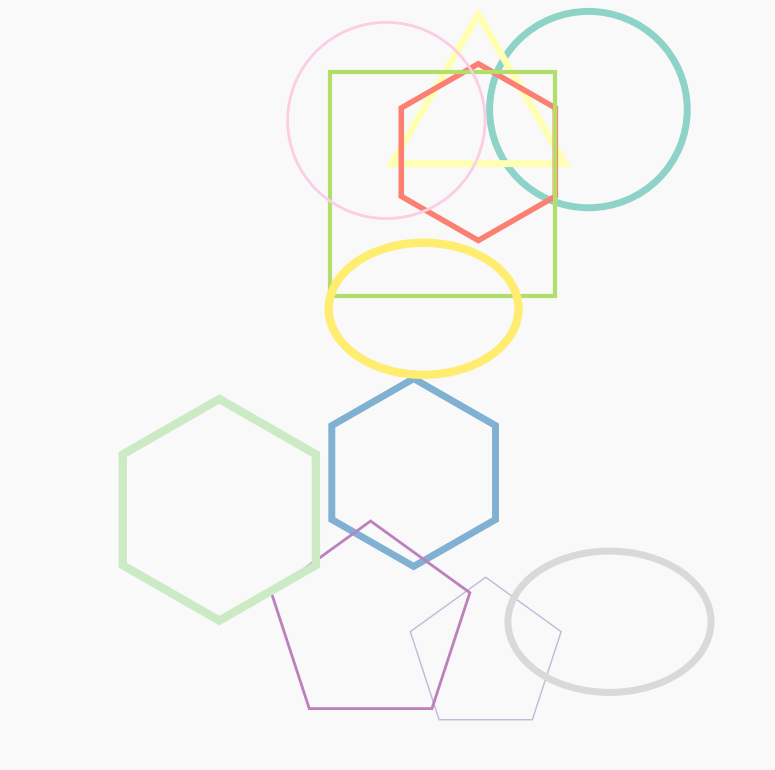[{"shape": "circle", "thickness": 2.5, "radius": 0.64, "center": [0.759, 0.858]}, {"shape": "triangle", "thickness": 2.5, "radius": 0.65, "center": [0.617, 0.852]}, {"shape": "pentagon", "thickness": 0.5, "radius": 0.51, "center": [0.627, 0.148]}, {"shape": "hexagon", "thickness": 2, "radius": 0.57, "center": [0.617, 0.802]}, {"shape": "hexagon", "thickness": 2.5, "radius": 0.61, "center": [0.534, 0.386]}, {"shape": "square", "thickness": 1.5, "radius": 0.73, "center": [0.571, 0.761]}, {"shape": "circle", "thickness": 1, "radius": 0.64, "center": [0.499, 0.844]}, {"shape": "oval", "thickness": 2.5, "radius": 0.66, "center": [0.786, 0.193]}, {"shape": "pentagon", "thickness": 1, "radius": 0.67, "center": [0.478, 0.189]}, {"shape": "hexagon", "thickness": 3, "radius": 0.72, "center": [0.283, 0.338]}, {"shape": "oval", "thickness": 3, "radius": 0.61, "center": [0.547, 0.599]}]